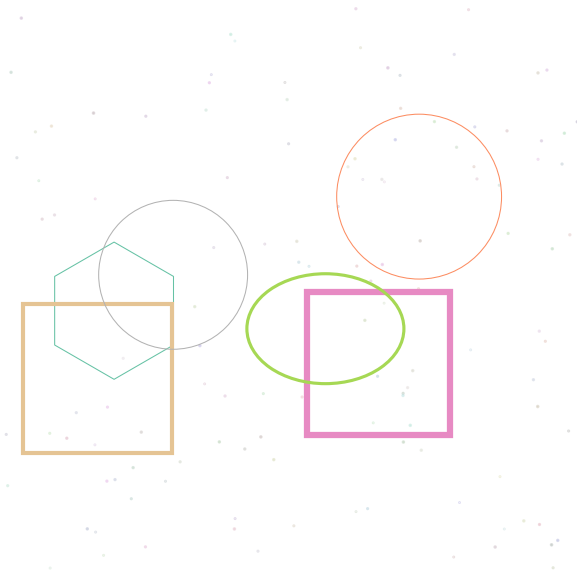[{"shape": "hexagon", "thickness": 0.5, "radius": 0.59, "center": [0.198, 0.461]}, {"shape": "circle", "thickness": 0.5, "radius": 0.71, "center": [0.726, 0.659]}, {"shape": "square", "thickness": 3, "radius": 0.62, "center": [0.655, 0.37]}, {"shape": "oval", "thickness": 1.5, "radius": 0.68, "center": [0.563, 0.43]}, {"shape": "square", "thickness": 2, "radius": 0.64, "center": [0.169, 0.344]}, {"shape": "circle", "thickness": 0.5, "radius": 0.64, "center": [0.3, 0.523]}]